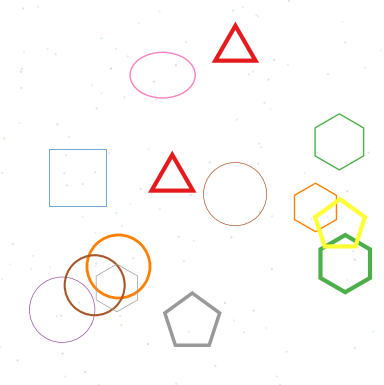[{"shape": "triangle", "thickness": 3, "radius": 0.3, "center": [0.611, 0.873]}, {"shape": "triangle", "thickness": 3, "radius": 0.31, "center": [0.447, 0.536]}, {"shape": "square", "thickness": 0.5, "radius": 0.37, "center": [0.202, 0.538]}, {"shape": "hexagon", "thickness": 3, "radius": 0.37, "center": [0.897, 0.315]}, {"shape": "hexagon", "thickness": 1, "radius": 0.36, "center": [0.881, 0.631]}, {"shape": "circle", "thickness": 0.5, "radius": 0.42, "center": [0.162, 0.196]}, {"shape": "circle", "thickness": 2, "radius": 0.41, "center": [0.308, 0.308]}, {"shape": "hexagon", "thickness": 1, "radius": 0.31, "center": [0.819, 0.461]}, {"shape": "pentagon", "thickness": 3, "radius": 0.34, "center": [0.883, 0.415]}, {"shape": "circle", "thickness": 0.5, "radius": 0.41, "center": [0.611, 0.496]}, {"shape": "circle", "thickness": 1.5, "radius": 0.39, "center": [0.246, 0.259]}, {"shape": "oval", "thickness": 1, "radius": 0.42, "center": [0.422, 0.805]}, {"shape": "hexagon", "thickness": 0.5, "radius": 0.31, "center": [0.304, 0.252]}, {"shape": "pentagon", "thickness": 2.5, "radius": 0.37, "center": [0.499, 0.164]}]